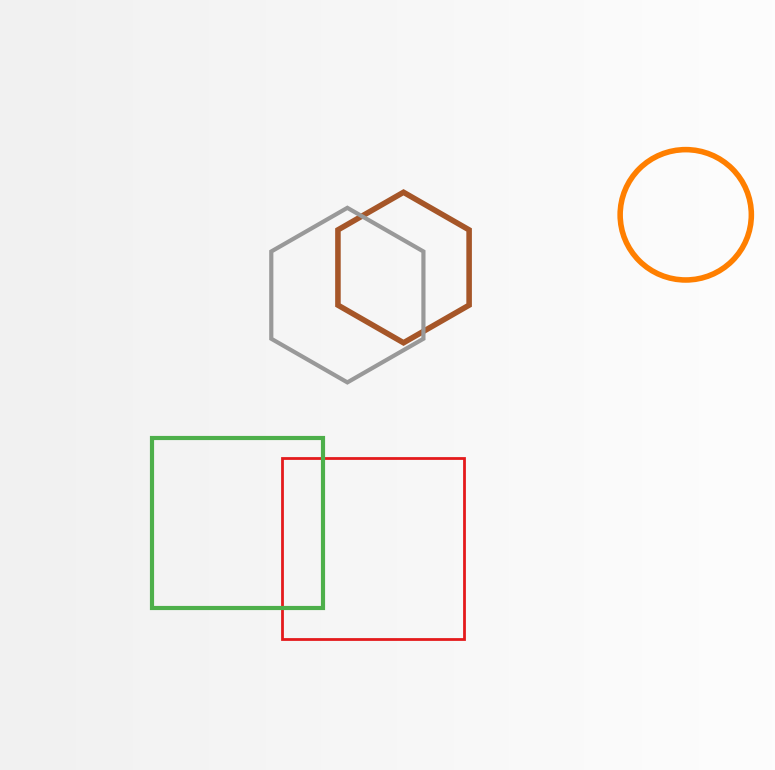[{"shape": "square", "thickness": 1, "radius": 0.59, "center": [0.481, 0.287]}, {"shape": "square", "thickness": 1.5, "radius": 0.55, "center": [0.306, 0.321]}, {"shape": "circle", "thickness": 2, "radius": 0.42, "center": [0.885, 0.721]}, {"shape": "hexagon", "thickness": 2, "radius": 0.49, "center": [0.521, 0.653]}, {"shape": "hexagon", "thickness": 1.5, "radius": 0.57, "center": [0.448, 0.617]}]